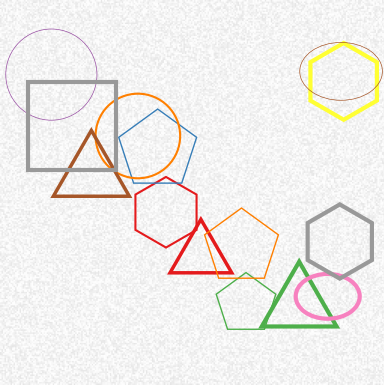[{"shape": "hexagon", "thickness": 1.5, "radius": 0.46, "center": [0.431, 0.449]}, {"shape": "triangle", "thickness": 2.5, "radius": 0.46, "center": [0.522, 0.338]}, {"shape": "pentagon", "thickness": 1, "radius": 0.53, "center": [0.41, 0.61]}, {"shape": "triangle", "thickness": 3, "radius": 0.56, "center": [0.777, 0.208]}, {"shape": "pentagon", "thickness": 1, "radius": 0.41, "center": [0.639, 0.211]}, {"shape": "circle", "thickness": 0.5, "radius": 0.59, "center": [0.133, 0.806]}, {"shape": "pentagon", "thickness": 1, "radius": 0.5, "center": [0.627, 0.359]}, {"shape": "circle", "thickness": 1.5, "radius": 0.55, "center": [0.358, 0.647]}, {"shape": "hexagon", "thickness": 3, "radius": 0.5, "center": [0.893, 0.789]}, {"shape": "triangle", "thickness": 2.5, "radius": 0.57, "center": [0.237, 0.547]}, {"shape": "oval", "thickness": 0.5, "radius": 0.54, "center": [0.886, 0.815]}, {"shape": "oval", "thickness": 3, "radius": 0.42, "center": [0.851, 0.23]}, {"shape": "hexagon", "thickness": 3, "radius": 0.48, "center": [0.883, 0.373]}, {"shape": "square", "thickness": 3, "radius": 0.57, "center": [0.187, 0.672]}]